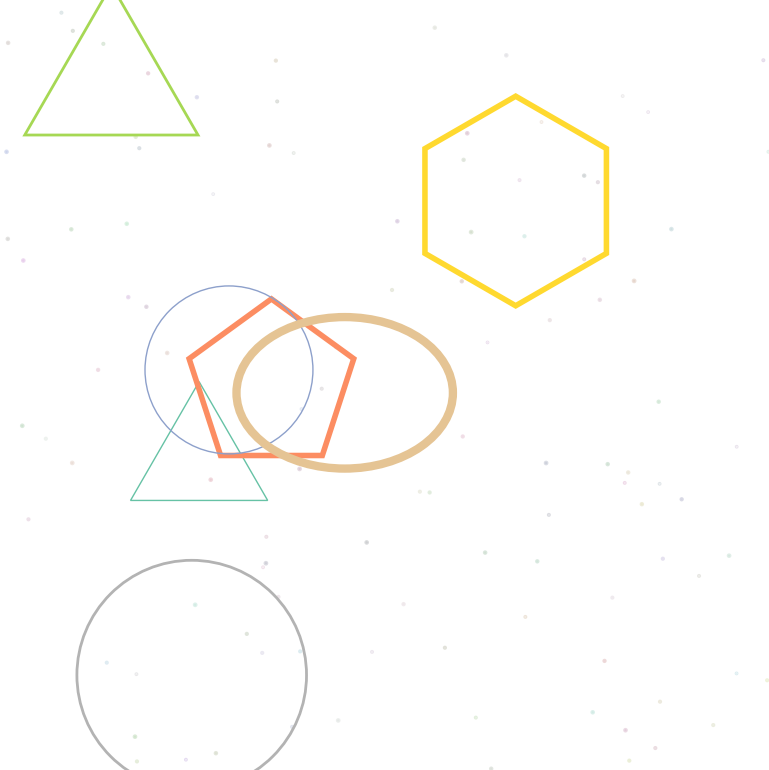[{"shape": "triangle", "thickness": 0.5, "radius": 0.51, "center": [0.259, 0.401]}, {"shape": "pentagon", "thickness": 2, "radius": 0.56, "center": [0.353, 0.499]}, {"shape": "circle", "thickness": 0.5, "radius": 0.55, "center": [0.297, 0.52]}, {"shape": "triangle", "thickness": 1, "radius": 0.65, "center": [0.145, 0.89]}, {"shape": "hexagon", "thickness": 2, "radius": 0.68, "center": [0.67, 0.739]}, {"shape": "oval", "thickness": 3, "radius": 0.7, "center": [0.448, 0.49]}, {"shape": "circle", "thickness": 1, "radius": 0.75, "center": [0.249, 0.123]}]